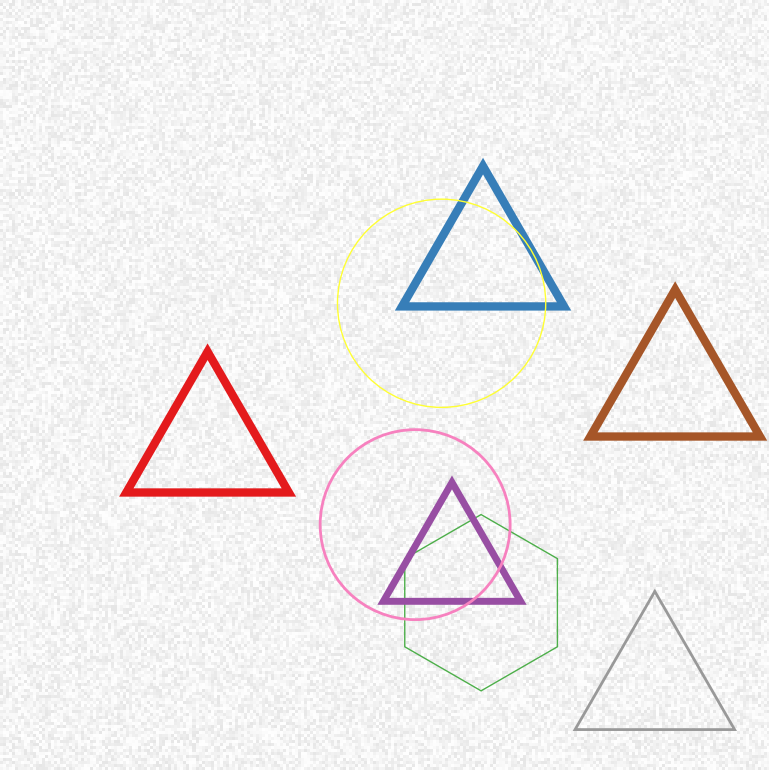[{"shape": "triangle", "thickness": 3, "radius": 0.61, "center": [0.27, 0.421]}, {"shape": "triangle", "thickness": 3, "radius": 0.61, "center": [0.627, 0.663]}, {"shape": "hexagon", "thickness": 0.5, "radius": 0.57, "center": [0.625, 0.217]}, {"shape": "triangle", "thickness": 2.5, "radius": 0.51, "center": [0.587, 0.271]}, {"shape": "circle", "thickness": 0.5, "radius": 0.68, "center": [0.574, 0.606]}, {"shape": "triangle", "thickness": 3, "radius": 0.64, "center": [0.877, 0.497]}, {"shape": "circle", "thickness": 1, "radius": 0.62, "center": [0.539, 0.319]}, {"shape": "triangle", "thickness": 1, "radius": 0.6, "center": [0.85, 0.112]}]